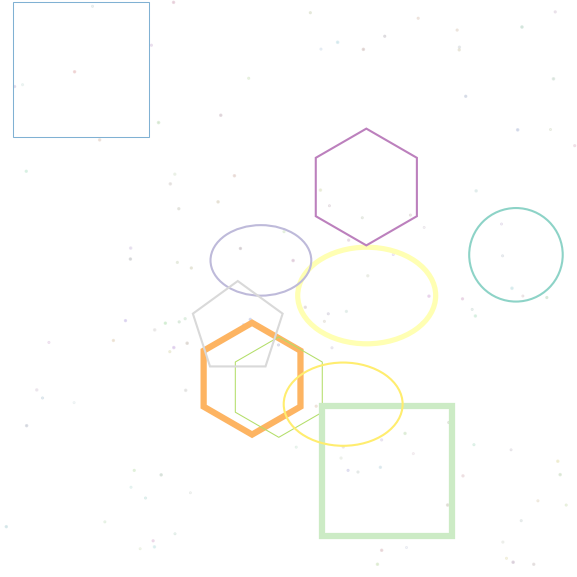[{"shape": "circle", "thickness": 1, "radius": 0.4, "center": [0.893, 0.558]}, {"shape": "oval", "thickness": 2.5, "radius": 0.6, "center": [0.635, 0.487]}, {"shape": "oval", "thickness": 1, "radius": 0.44, "center": [0.452, 0.548]}, {"shape": "square", "thickness": 0.5, "radius": 0.59, "center": [0.14, 0.878]}, {"shape": "hexagon", "thickness": 3, "radius": 0.48, "center": [0.436, 0.343]}, {"shape": "hexagon", "thickness": 0.5, "radius": 0.43, "center": [0.483, 0.329]}, {"shape": "pentagon", "thickness": 1, "radius": 0.41, "center": [0.412, 0.431]}, {"shape": "hexagon", "thickness": 1, "radius": 0.51, "center": [0.634, 0.675]}, {"shape": "square", "thickness": 3, "radius": 0.56, "center": [0.669, 0.183]}, {"shape": "oval", "thickness": 1, "radius": 0.51, "center": [0.594, 0.299]}]